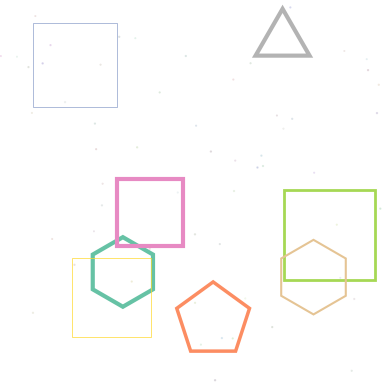[{"shape": "hexagon", "thickness": 3, "radius": 0.45, "center": [0.319, 0.294]}, {"shape": "pentagon", "thickness": 2.5, "radius": 0.5, "center": [0.554, 0.168]}, {"shape": "square", "thickness": 0.5, "radius": 0.55, "center": [0.196, 0.831]}, {"shape": "square", "thickness": 3, "radius": 0.43, "center": [0.389, 0.449]}, {"shape": "square", "thickness": 2, "radius": 0.59, "center": [0.856, 0.389]}, {"shape": "square", "thickness": 0.5, "radius": 0.52, "center": [0.29, 0.227]}, {"shape": "hexagon", "thickness": 1.5, "radius": 0.48, "center": [0.814, 0.28]}, {"shape": "triangle", "thickness": 3, "radius": 0.41, "center": [0.734, 0.896]}]